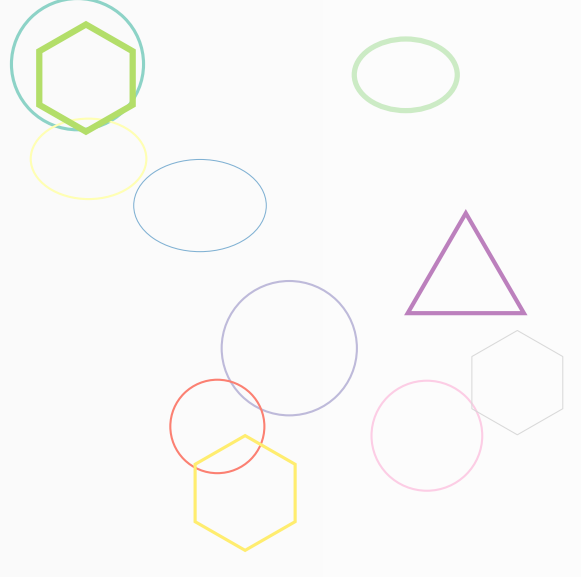[{"shape": "circle", "thickness": 1.5, "radius": 0.57, "center": [0.133, 0.888]}, {"shape": "oval", "thickness": 1, "radius": 0.5, "center": [0.152, 0.724]}, {"shape": "circle", "thickness": 1, "radius": 0.58, "center": [0.498, 0.396]}, {"shape": "circle", "thickness": 1, "radius": 0.4, "center": [0.374, 0.261]}, {"shape": "oval", "thickness": 0.5, "radius": 0.57, "center": [0.344, 0.643]}, {"shape": "hexagon", "thickness": 3, "radius": 0.46, "center": [0.148, 0.864]}, {"shape": "circle", "thickness": 1, "radius": 0.48, "center": [0.734, 0.245]}, {"shape": "hexagon", "thickness": 0.5, "radius": 0.45, "center": [0.89, 0.337]}, {"shape": "triangle", "thickness": 2, "radius": 0.58, "center": [0.801, 0.515]}, {"shape": "oval", "thickness": 2.5, "radius": 0.44, "center": [0.698, 0.87]}, {"shape": "hexagon", "thickness": 1.5, "radius": 0.5, "center": [0.422, 0.145]}]